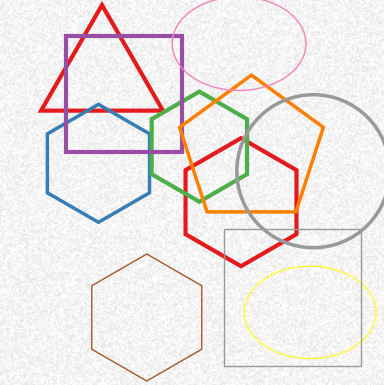[{"shape": "triangle", "thickness": 3, "radius": 0.91, "center": [0.265, 0.804]}, {"shape": "hexagon", "thickness": 3, "radius": 0.83, "center": [0.626, 0.475]}, {"shape": "hexagon", "thickness": 2.5, "radius": 0.77, "center": [0.256, 0.576]}, {"shape": "hexagon", "thickness": 3, "radius": 0.72, "center": [0.518, 0.619]}, {"shape": "square", "thickness": 3, "radius": 0.75, "center": [0.322, 0.755]}, {"shape": "pentagon", "thickness": 2.5, "radius": 0.98, "center": [0.653, 0.609]}, {"shape": "oval", "thickness": 1, "radius": 0.86, "center": [0.806, 0.189]}, {"shape": "hexagon", "thickness": 1, "radius": 0.82, "center": [0.381, 0.175]}, {"shape": "oval", "thickness": 1, "radius": 0.87, "center": [0.621, 0.887]}, {"shape": "circle", "thickness": 2.5, "radius": 0.99, "center": [0.814, 0.555]}, {"shape": "square", "thickness": 1, "radius": 0.89, "center": [0.76, 0.227]}]